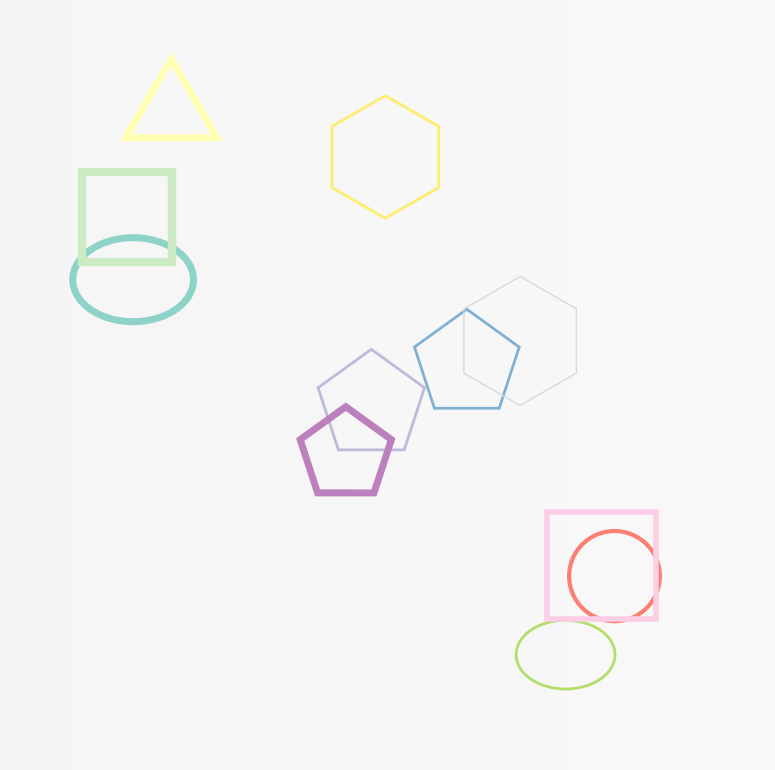[{"shape": "oval", "thickness": 2.5, "radius": 0.39, "center": [0.172, 0.637]}, {"shape": "triangle", "thickness": 2.5, "radius": 0.34, "center": [0.221, 0.855]}, {"shape": "pentagon", "thickness": 1, "radius": 0.36, "center": [0.479, 0.474]}, {"shape": "circle", "thickness": 1.5, "radius": 0.29, "center": [0.793, 0.252]}, {"shape": "pentagon", "thickness": 1, "radius": 0.36, "center": [0.602, 0.527]}, {"shape": "oval", "thickness": 1, "radius": 0.32, "center": [0.73, 0.15]}, {"shape": "square", "thickness": 2, "radius": 0.35, "center": [0.776, 0.266]}, {"shape": "hexagon", "thickness": 0.5, "radius": 0.42, "center": [0.671, 0.557]}, {"shape": "pentagon", "thickness": 2.5, "radius": 0.31, "center": [0.446, 0.41]}, {"shape": "square", "thickness": 3, "radius": 0.29, "center": [0.164, 0.718]}, {"shape": "hexagon", "thickness": 1, "radius": 0.4, "center": [0.497, 0.796]}]